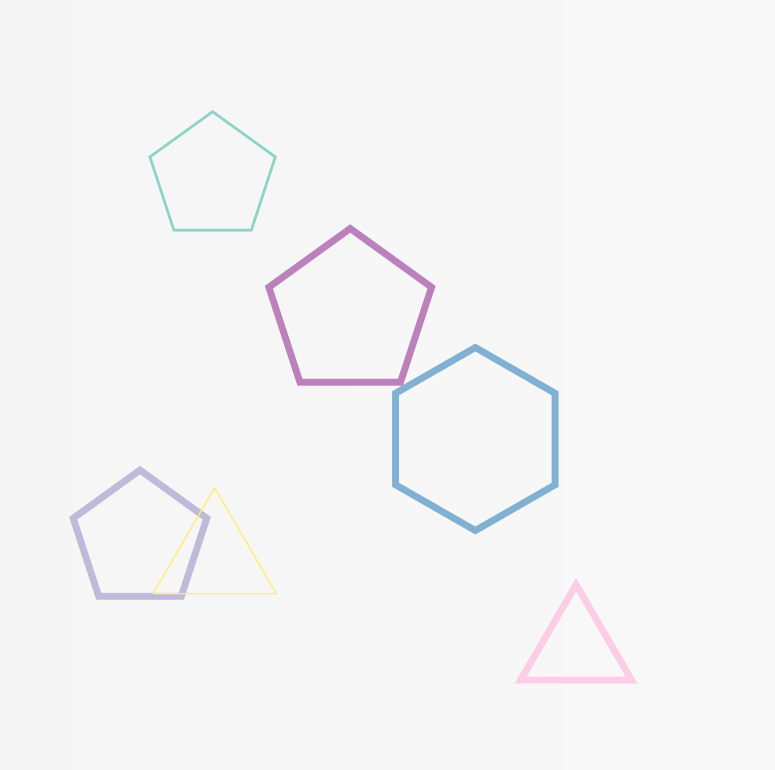[{"shape": "pentagon", "thickness": 1, "radius": 0.43, "center": [0.274, 0.77]}, {"shape": "pentagon", "thickness": 2.5, "radius": 0.45, "center": [0.181, 0.299]}, {"shape": "hexagon", "thickness": 2.5, "radius": 0.59, "center": [0.613, 0.43]}, {"shape": "triangle", "thickness": 2.5, "radius": 0.41, "center": [0.743, 0.158]}, {"shape": "pentagon", "thickness": 2.5, "radius": 0.55, "center": [0.452, 0.593]}, {"shape": "triangle", "thickness": 0.5, "radius": 0.46, "center": [0.277, 0.275]}]